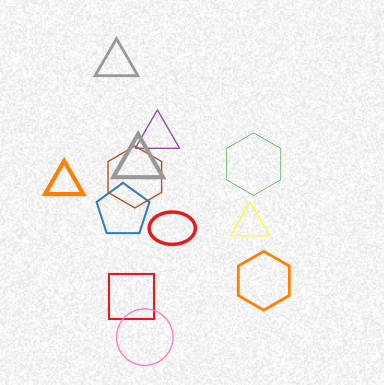[{"shape": "square", "thickness": 1.5, "radius": 0.29, "center": [0.342, 0.23]}, {"shape": "oval", "thickness": 2.5, "radius": 0.3, "center": [0.447, 0.407]}, {"shape": "pentagon", "thickness": 1.5, "radius": 0.36, "center": [0.32, 0.453]}, {"shape": "hexagon", "thickness": 0.5, "radius": 0.41, "center": [0.659, 0.574]}, {"shape": "triangle", "thickness": 1, "radius": 0.33, "center": [0.409, 0.648]}, {"shape": "triangle", "thickness": 3, "radius": 0.29, "center": [0.167, 0.525]}, {"shape": "hexagon", "thickness": 2, "radius": 0.38, "center": [0.685, 0.271]}, {"shape": "triangle", "thickness": 1, "radius": 0.29, "center": [0.65, 0.417]}, {"shape": "hexagon", "thickness": 1, "radius": 0.4, "center": [0.35, 0.54]}, {"shape": "circle", "thickness": 1, "radius": 0.37, "center": [0.376, 0.124]}, {"shape": "triangle", "thickness": 2, "radius": 0.32, "center": [0.303, 0.835]}, {"shape": "triangle", "thickness": 3, "radius": 0.37, "center": [0.359, 0.577]}]